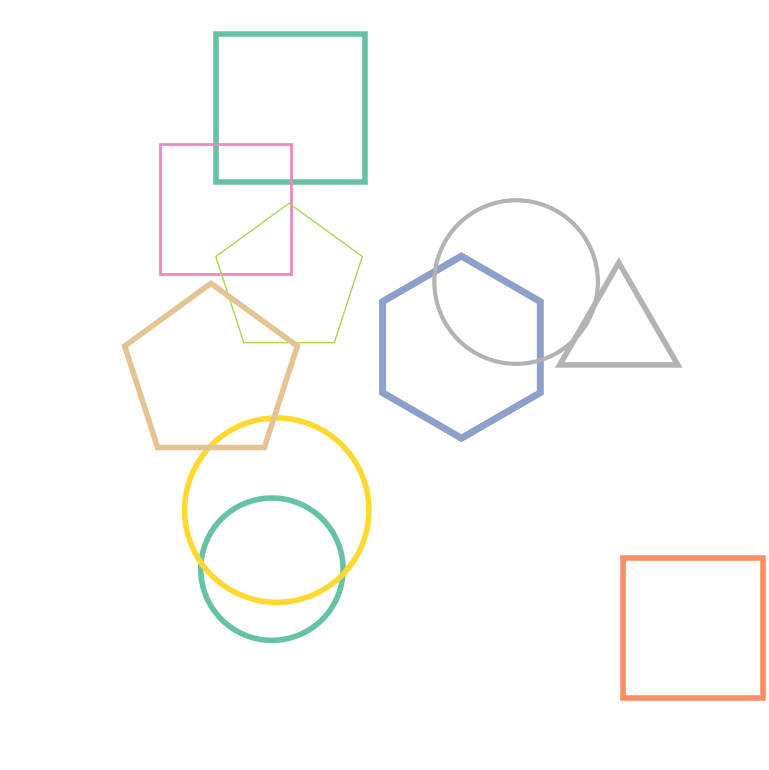[{"shape": "circle", "thickness": 2, "radius": 0.46, "center": [0.353, 0.261]}, {"shape": "square", "thickness": 2, "radius": 0.48, "center": [0.377, 0.86]}, {"shape": "square", "thickness": 2, "radius": 0.45, "center": [0.9, 0.185]}, {"shape": "hexagon", "thickness": 2.5, "radius": 0.59, "center": [0.599, 0.549]}, {"shape": "square", "thickness": 1, "radius": 0.42, "center": [0.293, 0.728]}, {"shape": "pentagon", "thickness": 0.5, "radius": 0.5, "center": [0.375, 0.636]}, {"shape": "circle", "thickness": 2, "radius": 0.6, "center": [0.359, 0.337]}, {"shape": "pentagon", "thickness": 2, "radius": 0.59, "center": [0.274, 0.514]}, {"shape": "circle", "thickness": 1.5, "radius": 0.53, "center": [0.67, 0.634]}, {"shape": "triangle", "thickness": 2, "radius": 0.44, "center": [0.804, 0.57]}]